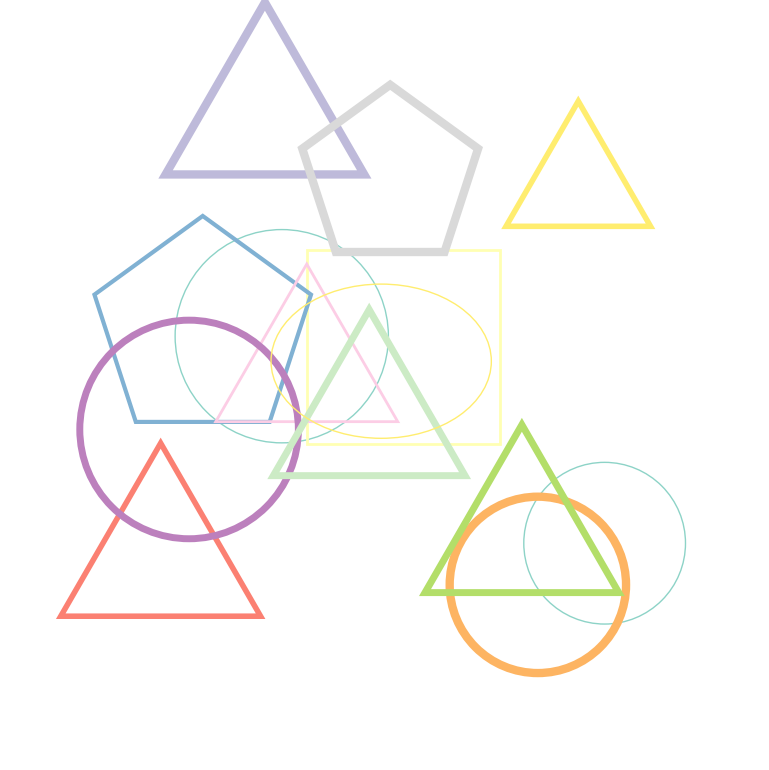[{"shape": "circle", "thickness": 0.5, "radius": 0.53, "center": [0.785, 0.295]}, {"shape": "circle", "thickness": 0.5, "radius": 0.69, "center": [0.366, 0.563]}, {"shape": "square", "thickness": 1, "radius": 0.63, "center": [0.524, 0.549]}, {"shape": "triangle", "thickness": 3, "radius": 0.74, "center": [0.344, 0.848]}, {"shape": "triangle", "thickness": 2, "radius": 0.75, "center": [0.209, 0.275]}, {"shape": "pentagon", "thickness": 1.5, "radius": 0.74, "center": [0.263, 0.572]}, {"shape": "circle", "thickness": 3, "radius": 0.57, "center": [0.699, 0.24]}, {"shape": "triangle", "thickness": 2.5, "radius": 0.73, "center": [0.678, 0.303]}, {"shape": "triangle", "thickness": 1, "radius": 0.68, "center": [0.398, 0.521]}, {"shape": "pentagon", "thickness": 3, "radius": 0.6, "center": [0.507, 0.77]}, {"shape": "circle", "thickness": 2.5, "radius": 0.71, "center": [0.246, 0.442]}, {"shape": "triangle", "thickness": 2.5, "radius": 0.72, "center": [0.479, 0.454]}, {"shape": "triangle", "thickness": 2, "radius": 0.54, "center": [0.751, 0.76]}, {"shape": "oval", "thickness": 0.5, "radius": 0.72, "center": [0.495, 0.531]}]